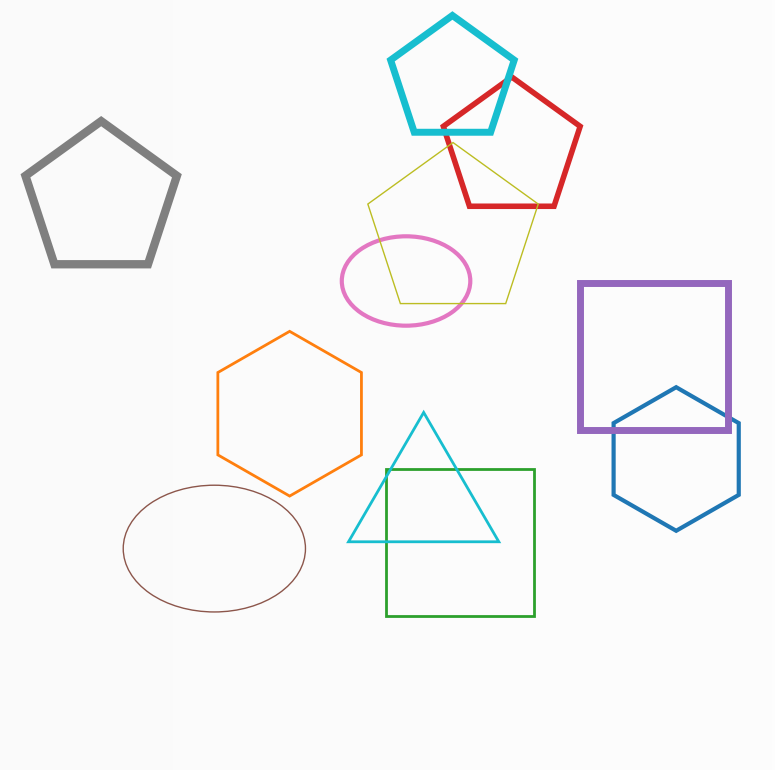[{"shape": "hexagon", "thickness": 1.5, "radius": 0.47, "center": [0.872, 0.404]}, {"shape": "hexagon", "thickness": 1, "radius": 0.53, "center": [0.374, 0.463]}, {"shape": "square", "thickness": 1, "radius": 0.48, "center": [0.594, 0.296]}, {"shape": "pentagon", "thickness": 2, "radius": 0.46, "center": [0.66, 0.807]}, {"shape": "square", "thickness": 2.5, "radius": 0.48, "center": [0.844, 0.537]}, {"shape": "oval", "thickness": 0.5, "radius": 0.59, "center": [0.277, 0.288]}, {"shape": "oval", "thickness": 1.5, "radius": 0.41, "center": [0.524, 0.635]}, {"shape": "pentagon", "thickness": 3, "radius": 0.51, "center": [0.131, 0.74]}, {"shape": "pentagon", "thickness": 0.5, "radius": 0.58, "center": [0.585, 0.699]}, {"shape": "triangle", "thickness": 1, "radius": 0.56, "center": [0.547, 0.352]}, {"shape": "pentagon", "thickness": 2.5, "radius": 0.42, "center": [0.584, 0.896]}]